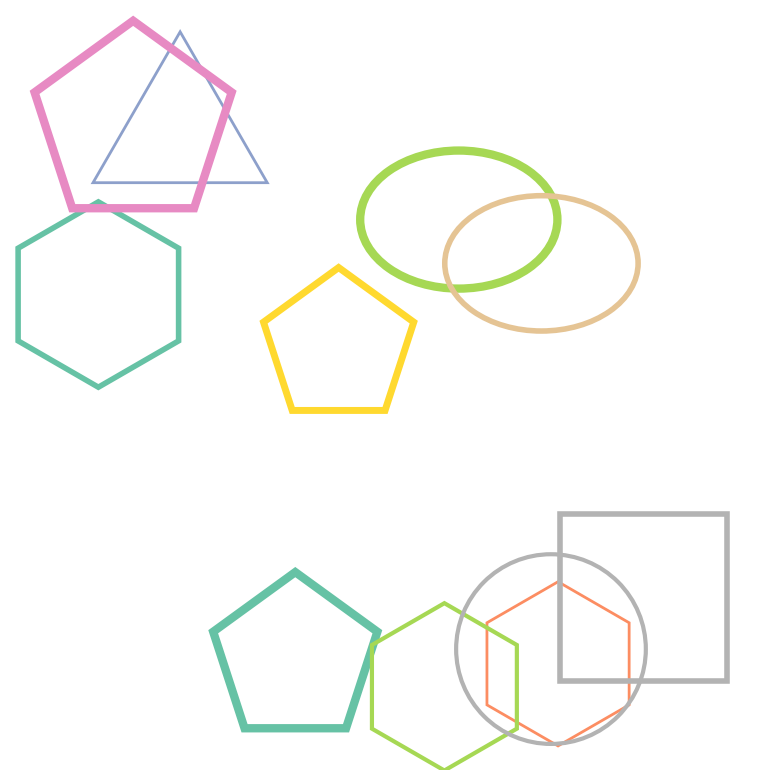[{"shape": "pentagon", "thickness": 3, "radius": 0.56, "center": [0.383, 0.145]}, {"shape": "hexagon", "thickness": 2, "radius": 0.6, "center": [0.128, 0.617]}, {"shape": "hexagon", "thickness": 1, "radius": 0.53, "center": [0.725, 0.138]}, {"shape": "triangle", "thickness": 1, "radius": 0.65, "center": [0.234, 0.828]}, {"shape": "pentagon", "thickness": 3, "radius": 0.67, "center": [0.173, 0.838]}, {"shape": "oval", "thickness": 3, "radius": 0.64, "center": [0.596, 0.715]}, {"shape": "hexagon", "thickness": 1.5, "radius": 0.54, "center": [0.577, 0.108]}, {"shape": "pentagon", "thickness": 2.5, "radius": 0.51, "center": [0.44, 0.55]}, {"shape": "oval", "thickness": 2, "radius": 0.63, "center": [0.703, 0.658]}, {"shape": "square", "thickness": 2, "radius": 0.54, "center": [0.836, 0.224]}, {"shape": "circle", "thickness": 1.5, "radius": 0.62, "center": [0.716, 0.157]}]